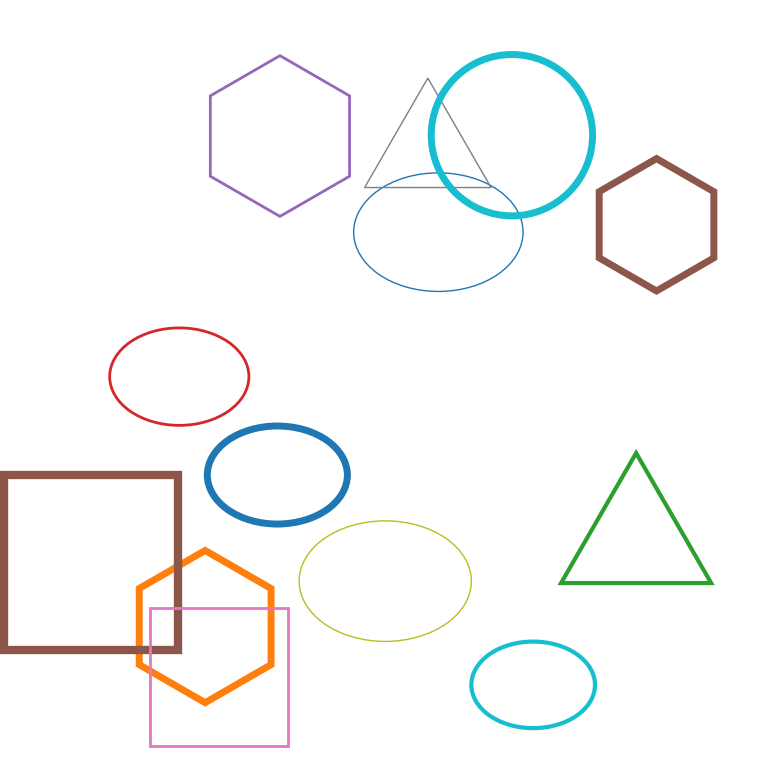[{"shape": "oval", "thickness": 0.5, "radius": 0.55, "center": [0.569, 0.699]}, {"shape": "oval", "thickness": 2.5, "radius": 0.45, "center": [0.36, 0.383]}, {"shape": "hexagon", "thickness": 2.5, "radius": 0.49, "center": [0.266, 0.186]}, {"shape": "triangle", "thickness": 1.5, "radius": 0.56, "center": [0.826, 0.299]}, {"shape": "oval", "thickness": 1, "radius": 0.45, "center": [0.233, 0.511]}, {"shape": "hexagon", "thickness": 1, "radius": 0.52, "center": [0.364, 0.823]}, {"shape": "hexagon", "thickness": 2.5, "radius": 0.43, "center": [0.853, 0.708]}, {"shape": "square", "thickness": 3, "radius": 0.57, "center": [0.118, 0.269]}, {"shape": "square", "thickness": 1, "radius": 0.45, "center": [0.284, 0.121]}, {"shape": "triangle", "thickness": 0.5, "radius": 0.47, "center": [0.556, 0.804]}, {"shape": "oval", "thickness": 0.5, "radius": 0.56, "center": [0.5, 0.245]}, {"shape": "circle", "thickness": 2.5, "radius": 0.52, "center": [0.665, 0.824]}, {"shape": "oval", "thickness": 1.5, "radius": 0.4, "center": [0.692, 0.111]}]